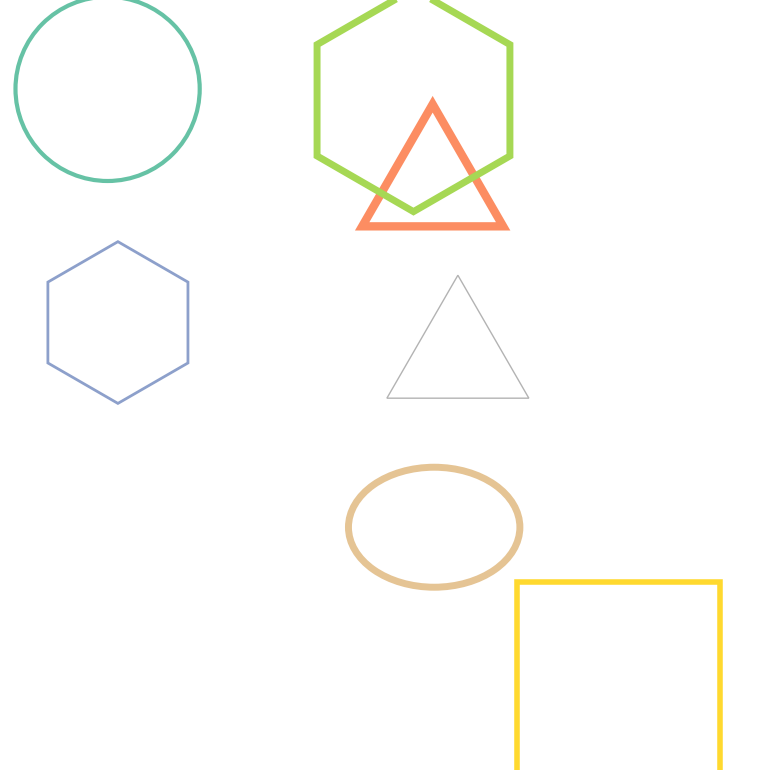[{"shape": "circle", "thickness": 1.5, "radius": 0.6, "center": [0.14, 0.885]}, {"shape": "triangle", "thickness": 3, "radius": 0.53, "center": [0.562, 0.759]}, {"shape": "hexagon", "thickness": 1, "radius": 0.53, "center": [0.153, 0.581]}, {"shape": "hexagon", "thickness": 2.5, "radius": 0.72, "center": [0.537, 0.87]}, {"shape": "square", "thickness": 2, "radius": 0.66, "center": [0.804, 0.112]}, {"shape": "oval", "thickness": 2.5, "radius": 0.56, "center": [0.564, 0.315]}, {"shape": "triangle", "thickness": 0.5, "radius": 0.53, "center": [0.595, 0.536]}]